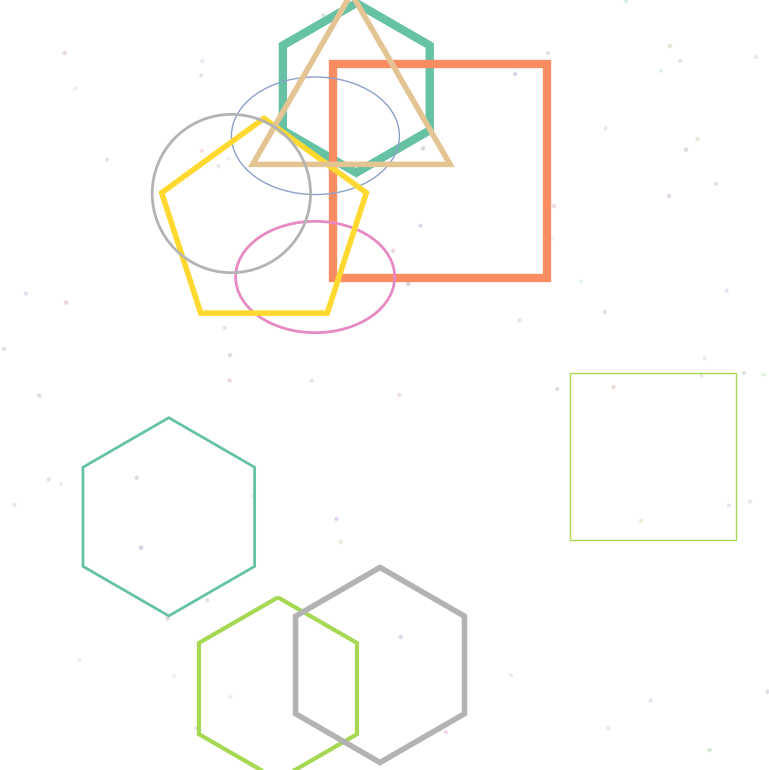[{"shape": "hexagon", "thickness": 1, "radius": 0.64, "center": [0.219, 0.329]}, {"shape": "hexagon", "thickness": 3, "radius": 0.55, "center": [0.463, 0.886]}, {"shape": "square", "thickness": 3, "radius": 0.7, "center": [0.572, 0.778]}, {"shape": "oval", "thickness": 0.5, "radius": 0.55, "center": [0.41, 0.824]}, {"shape": "oval", "thickness": 1, "radius": 0.52, "center": [0.409, 0.64]}, {"shape": "square", "thickness": 0.5, "radius": 0.54, "center": [0.848, 0.407]}, {"shape": "hexagon", "thickness": 1.5, "radius": 0.59, "center": [0.361, 0.106]}, {"shape": "pentagon", "thickness": 2, "radius": 0.7, "center": [0.343, 0.706]}, {"shape": "triangle", "thickness": 2, "radius": 0.74, "center": [0.456, 0.861]}, {"shape": "circle", "thickness": 1, "radius": 0.51, "center": [0.3, 0.749]}, {"shape": "hexagon", "thickness": 2, "radius": 0.63, "center": [0.494, 0.136]}]